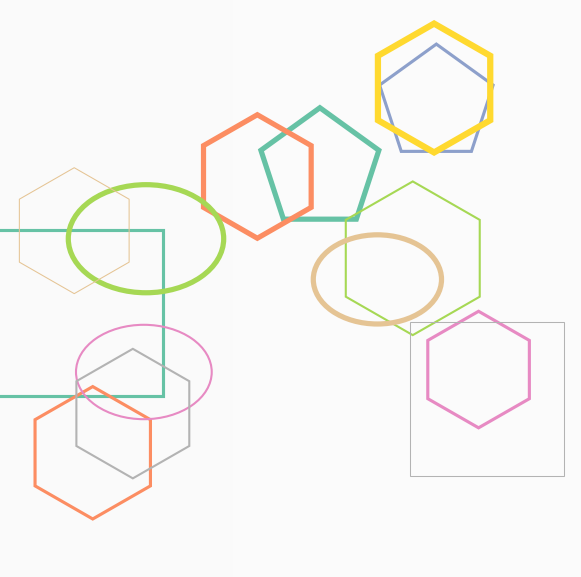[{"shape": "pentagon", "thickness": 2.5, "radius": 0.53, "center": [0.55, 0.706]}, {"shape": "square", "thickness": 1.5, "radius": 0.72, "center": [0.137, 0.458]}, {"shape": "hexagon", "thickness": 1.5, "radius": 0.57, "center": [0.16, 0.215]}, {"shape": "hexagon", "thickness": 2.5, "radius": 0.53, "center": [0.443, 0.694]}, {"shape": "pentagon", "thickness": 1.5, "radius": 0.51, "center": [0.751, 0.82]}, {"shape": "oval", "thickness": 1, "radius": 0.58, "center": [0.248, 0.355]}, {"shape": "hexagon", "thickness": 1.5, "radius": 0.5, "center": [0.823, 0.359]}, {"shape": "oval", "thickness": 2.5, "radius": 0.67, "center": [0.251, 0.586]}, {"shape": "hexagon", "thickness": 1, "radius": 0.67, "center": [0.71, 0.552]}, {"shape": "hexagon", "thickness": 3, "radius": 0.56, "center": [0.747, 0.847]}, {"shape": "oval", "thickness": 2.5, "radius": 0.55, "center": [0.649, 0.515]}, {"shape": "hexagon", "thickness": 0.5, "radius": 0.55, "center": [0.128, 0.6]}, {"shape": "square", "thickness": 0.5, "radius": 0.66, "center": [0.838, 0.308]}, {"shape": "hexagon", "thickness": 1, "radius": 0.56, "center": [0.229, 0.283]}]